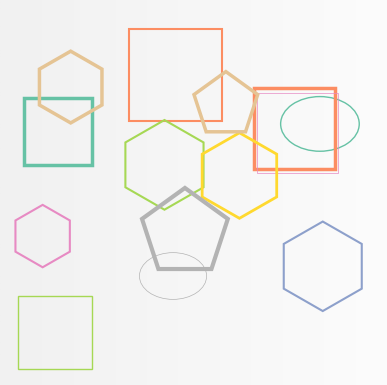[{"shape": "oval", "thickness": 1, "radius": 0.51, "center": [0.826, 0.678]}, {"shape": "square", "thickness": 2.5, "radius": 0.44, "center": [0.151, 0.658]}, {"shape": "square", "thickness": 1.5, "radius": 0.6, "center": [0.453, 0.806]}, {"shape": "square", "thickness": 2.5, "radius": 0.53, "center": [0.76, 0.666]}, {"shape": "hexagon", "thickness": 1.5, "radius": 0.58, "center": [0.833, 0.308]}, {"shape": "square", "thickness": 0.5, "radius": 0.52, "center": [0.767, 0.655]}, {"shape": "hexagon", "thickness": 1.5, "radius": 0.41, "center": [0.11, 0.387]}, {"shape": "hexagon", "thickness": 1.5, "radius": 0.58, "center": [0.424, 0.572]}, {"shape": "square", "thickness": 1, "radius": 0.48, "center": [0.142, 0.137]}, {"shape": "hexagon", "thickness": 2, "radius": 0.56, "center": [0.618, 0.544]}, {"shape": "hexagon", "thickness": 2.5, "radius": 0.47, "center": [0.182, 0.774]}, {"shape": "pentagon", "thickness": 2.5, "radius": 0.43, "center": [0.583, 0.728]}, {"shape": "pentagon", "thickness": 3, "radius": 0.58, "center": [0.477, 0.395]}, {"shape": "oval", "thickness": 0.5, "radius": 0.43, "center": [0.447, 0.283]}]